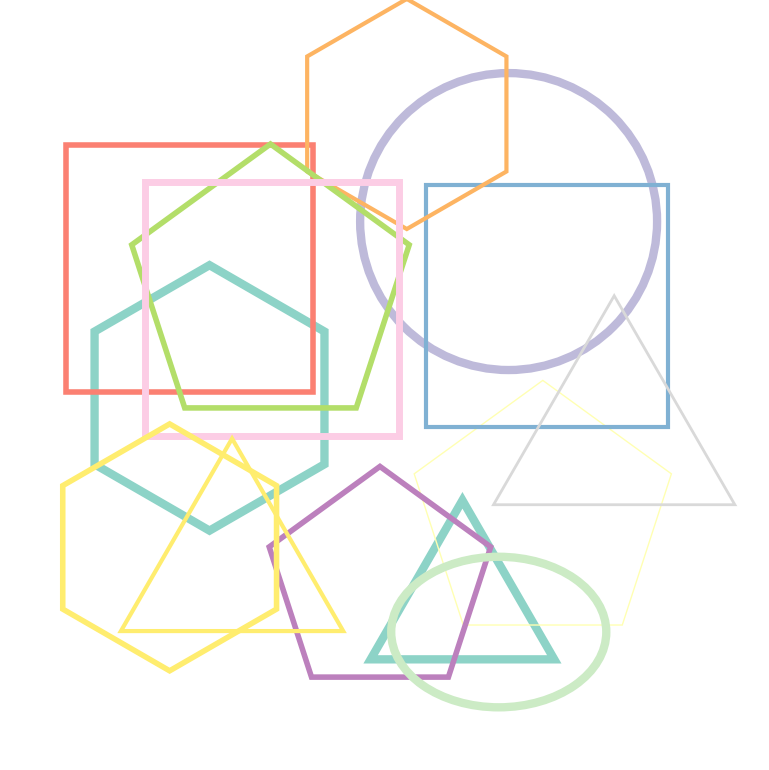[{"shape": "triangle", "thickness": 3, "radius": 0.69, "center": [0.601, 0.213]}, {"shape": "hexagon", "thickness": 3, "radius": 0.86, "center": [0.272, 0.483]}, {"shape": "pentagon", "thickness": 0.5, "radius": 0.88, "center": [0.705, 0.33]}, {"shape": "circle", "thickness": 3, "radius": 0.96, "center": [0.661, 0.712]}, {"shape": "square", "thickness": 2, "radius": 0.8, "center": [0.246, 0.651]}, {"shape": "square", "thickness": 1.5, "radius": 0.79, "center": [0.711, 0.603]}, {"shape": "hexagon", "thickness": 1.5, "radius": 0.75, "center": [0.528, 0.852]}, {"shape": "pentagon", "thickness": 2, "radius": 0.95, "center": [0.351, 0.624]}, {"shape": "square", "thickness": 2.5, "radius": 0.82, "center": [0.353, 0.599]}, {"shape": "triangle", "thickness": 1, "radius": 0.9, "center": [0.798, 0.435]}, {"shape": "pentagon", "thickness": 2, "radius": 0.76, "center": [0.493, 0.243]}, {"shape": "oval", "thickness": 3, "radius": 0.7, "center": [0.648, 0.179]}, {"shape": "triangle", "thickness": 1.5, "radius": 0.83, "center": [0.301, 0.264]}, {"shape": "hexagon", "thickness": 2, "radius": 0.8, "center": [0.22, 0.289]}]